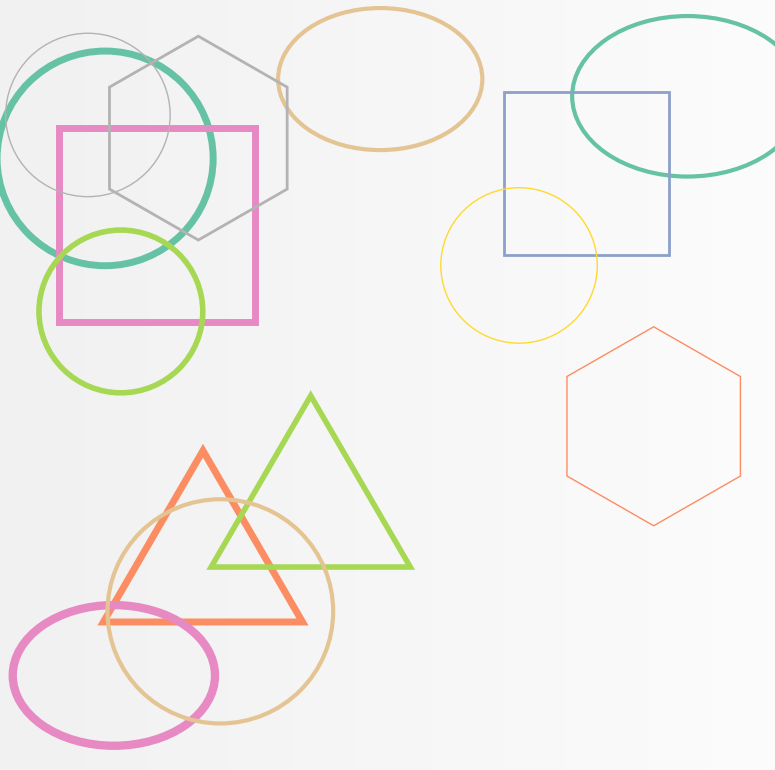[{"shape": "circle", "thickness": 2.5, "radius": 0.7, "center": [0.136, 0.794]}, {"shape": "oval", "thickness": 1.5, "radius": 0.74, "center": [0.887, 0.875]}, {"shape": "triangle", "thickness": 2.5, "radius": 0.74, "center": [0.262, 0.266]}, {"shape": "hexagon", "thickness": 0.5, "radius": 0.65, "center": [0.843, 0.446]}, {"shape": "square", "thickness": 1, "radius": 0.53, "center": [0.757, 0.775]}, {"shape": "oval", "thickness": 3, "radius": 0.65, "center": [0.147, 0.123]}, {"shape": "square", "thickness": 2.5, "radius": 0.63, "center": [0.203, 0.708]}, {"shape": "circle", "thickness": 2, "radius": 0.53, "center": [0.156, 0.596]}, {"shape": "triangle", "thickness": 2, "radius": 0.74, "center": [0.401, 0.338]}, {"shape": "circle", "thickness": 0.5, "radius": 0.5, "center": [0.67, 0.655]}, {"shape": "circle", "thickness": 1.5, "radius": 0.73, "center": [0.284, 0.206]}, {"shape": "oval", "thickness": 1.5, "radius": 0.66, "center": [0.491, 0.897]}, {"shape": "hexagon", "thickness": 1, "radius": 0.66, "center": [0.256, 0.821]}, {"shape": "circle", "thickness": 0.5, "radius": 0.53, "center": [0.113, 0.851]}]